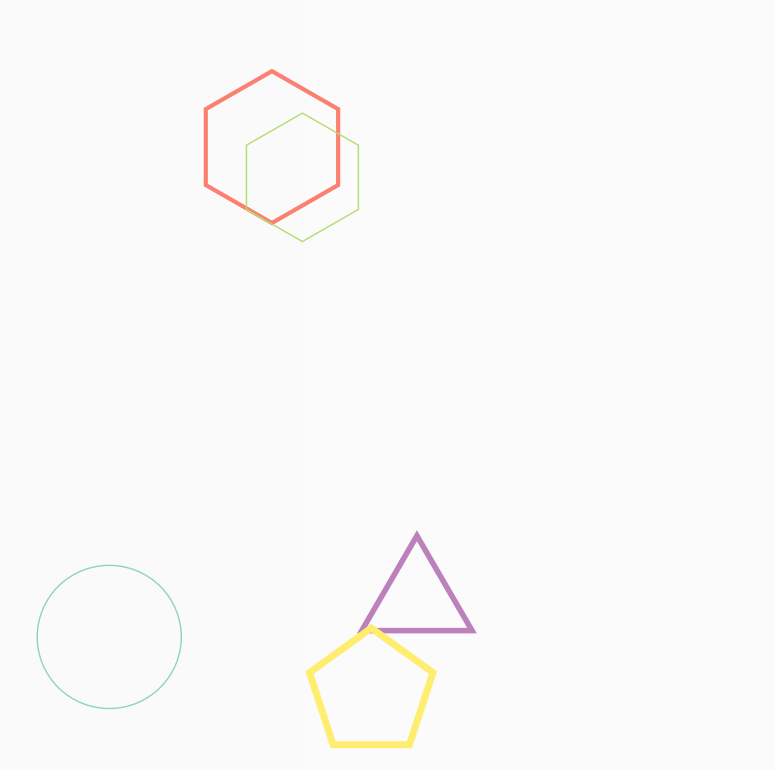[{"shape": "circle", "thickness": 0.5, "radius": 0.46, "center": [0.141, 0.173]}, {"shape": "hexagon", "thickness": 1.5, "radius": 0.49, "center": [0.351, 0.809]}, {"shape": "hexagon", "thickness": 0.5, "radius": 0.42, "center": [0.39, 0.77]}, {"shape": "triangle", "thickness": 2, "radius": 0.41, "center": [0.538, 0.222]}, {"shape": "pentagon", "thickness": 2.5, "radius": 0.42, "center": [0.479, 0.101]}]